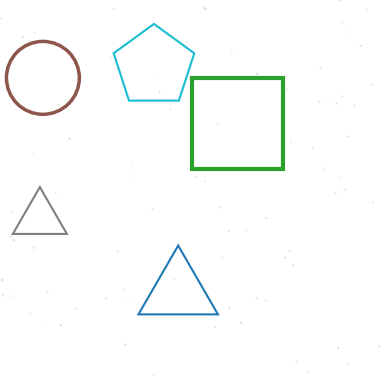[{"shape": "triangle", "thickness": 1.5, "radius": 0.6, "center": [0.463, 0.243]}, {"shape": "square", "thickness": 3, "radius": 0.59, "center": [0.617, 0.678]}, {"shape": "circle", "thickness": 2.5, "radius": 0.47, "center": [0.111, 0.798]}, {"shape": "triangle", "thickness": 1.5, "radius": 0.41, "center": [0.104, 0.433]}, {"shape": "pentagon", "thickness": 1.5, "radius": 0.55, "center": [0.4, 0.828]}]